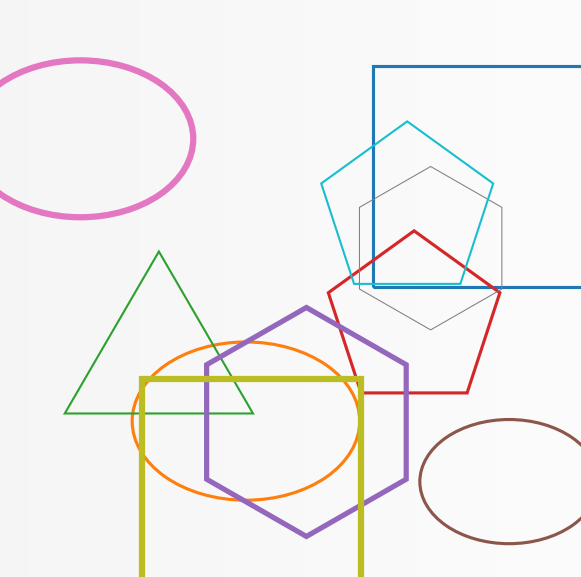[{"shape": "square", "thickness": 1.5, "radius": 0.96, "center": [0.834, 0.693]}, {"shape": "oval", "thickness": 1.5, "radius": 0.98, "center": [0.423, 0.27]}, {"shape": "triangle", "thickness": 1, "radius": 0.93, "center": [0.273, 0.377]}, {"shape": "pentagon", "thickness": 1.5, "radius": 0.78, "center": [0.712, 0.444]}, {"shape": "hexagon", "thickness": 2.5, "radius": 0.99, "center": [0.527, 0.268]}, {"shape": "oval", "thickness": 1.5, "radius": 0.77, "center": [0.876, 0.165]}, {"shape": "oval", "thickness": 3, "radius": 0.97, "center": [0.138, 0.759]}, {"shape": "hexagon", "thickness": 0.5, "radius": 0.71, "center": [0.741, 0.569]}, {"shape": "square", "thickness": 3, "radius": 0.94, "center": [0.433, 0.154]}, {"shape": "pentagon", "thickness": 1, "radius": 0.78, "center": [0.701, 0.633]}]